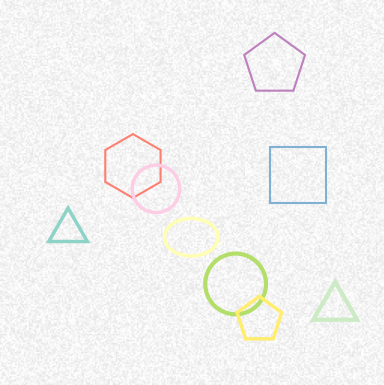[{"shape": "triangle", "thickness": 2.5, "radius": 0.29, "center": [0.177, 0.402]}, {"shape": "oval", "thickness": 2.5, "radius": 0.35, "center": [0.497, 0.384]}, {"shape": "hexagon", "thickness": 1.5, "radius": 0.41, "center": [0.345, 0.569]}, {"shape": "square", "thickness": 1.5, "radius": 0.36, "center": [0.774, 0.546]}, {"shape": "circle", "thickness": 3, "radius": 0.39, "center": [0.612, 0.263]}, {"shape": "circle", "thickness": 2.5, "radius": 0.31, "center": [0.405, 0.509]}, {"shape": "pentagon", "thickness": 1.5, "radius": 0.42, "center": [0.713, 0.832]}, {"shape": "triangle", "thickness": 3, "radius": 0.33, "center": [0.871, 0.202]}, {"shape": "pentagon", "thickness": 2.5, "radius": 0.3, "center": [0.674, 0.169]}]